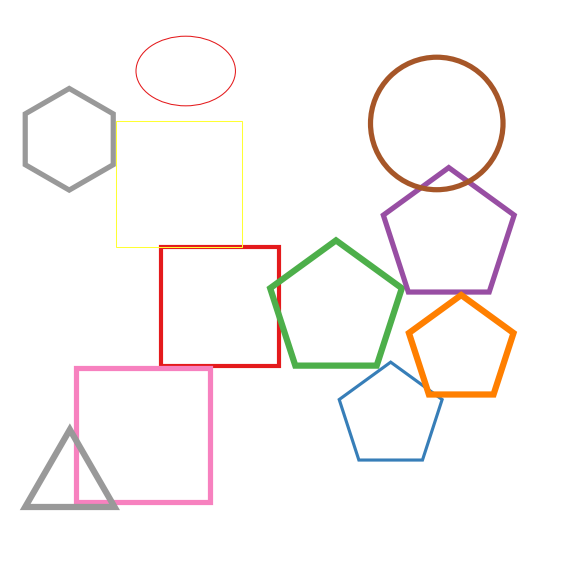[{"shape": "oval", "thickness": 0.5, "radius": 0.43, "center": [0.322, 0.876]}, {"shape": "square", "thickness": 2, "radius": 0.51, "center": [0.381, 0.469]}, {"shape": "pentagon", "thickness": 1.5, "radius": 0.47, "center": [0.676, 0.278]}, {"shape": "pentagon", "thickness": 3, "radius": 0.6, "center": [0.582, 0.463]}, {"shape": "pentagon", "thickness": 2.5, "radius": 0.6, "center": [0.777, 0.59]}, {"shape": "pentagon", "thickness": 3, "radius": 0.48, "center": [0.799, 0.393]}, {"shape": "square", "thickness": 0.5, "radius": 0.55, "center": [0.311, 0.681]}, {"shape": "circle", "thickness": 2.5, "radius": 0.57, "center": [0.756, 0.785]}, {"shape": "square", "thickness": 2.5, "radius": 0.58, "center": [0.248, 0.246]}, {"shape": "triangle", "thickness": 3, "radius": 0.45, "center": [0.121, 0.166]}, {"shape": "hexagon", "thickness": 2.5, "radius": 0.44, "center": [0.12, 0.758]}]